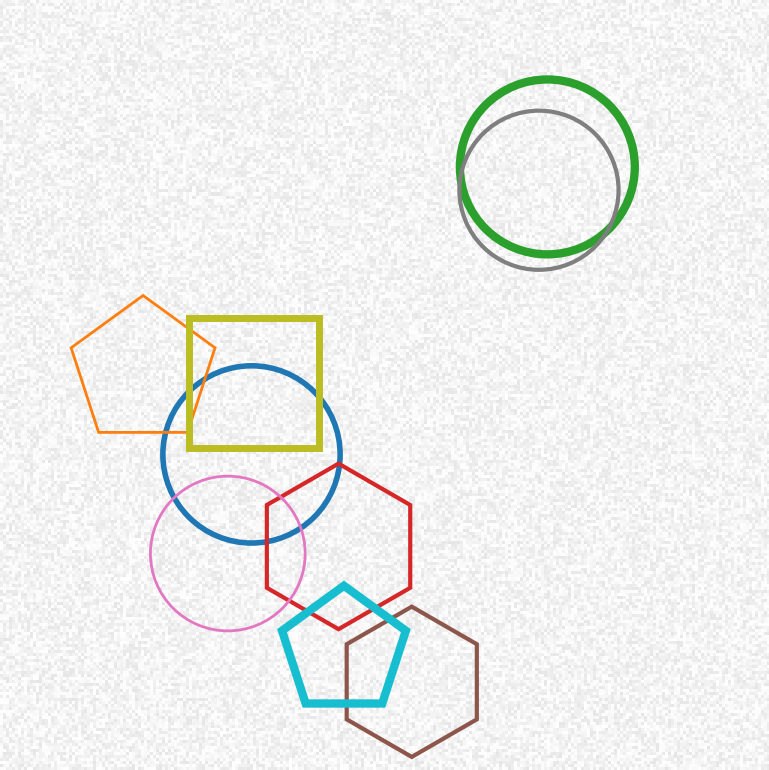[{"shape": "circle", "thickness": 2, "radius": 0.58, "center": [0.327, 0.41]}, {"shape": "pentagon", "thickness": 1, "radius": 0.49, "center": [0.186, 0.518]}, {"shape": "circle", "thickness": 3, "radius": 0.57, "center": [0.711, 0.783]}, {"shape": "hexagon", "thickness": 1.5, "radius": 0.54, "center": [0.44, 0.29]}, {"shape": "hexagon", "thickness": 1.5, "radius": 0.49, "center": [0.535, 0.115]}, {"shape": "circle", "thickness": 1, "radius": 0.5, "center": [0.296, 0.281]}, {"shape": "circle", "thickness": 1.5, "radius": 0.52, "center": [0.7, 0.753]}, {"shape": "square", "thickness": 2.5, "radius": 0.42, "center": [0.33, 0.503]}, {"shape": "pentagon", "thickness": 3, "radius": 0.42, "center": [0.447, 0.155]}]